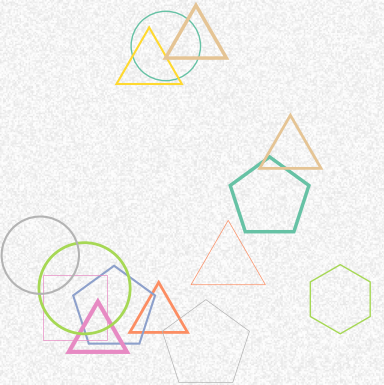[{"shape": "pentagon", "thickness": 2.5, "radius": 0.54, "center": [0.7, 0.485]}, {"shape": "circle", "thickness": 1, "radius": 0.45, "center": [0.431, 0.881]}, {"shape": "triangle", "thickness": 2, "radius": 0.43, "center": [0.412, 0.18]}, {"shape": "triangle", "thickness": 0.5, "radius": 0.56, "center": [0.593, 0.316]}, {"shape": "pentagon", "thickness": 1.5, "radius": 0.56, "center": [0.296, 0.198]}, {"shape": "triangle", "thickness": 3, "radius": 0.44, "center": [0.254, 0.13]}, {"shape": "square", "thickness": 0.5, "radius": 0.42, "center": [0.195, 0.201]}, {"shape": "hexagon", "thickness": 1, "radius": 0.45, "center": [0.884, 0.223]}, {"shape": "circle", "thickness": 2, "radius": 0.59, "center": [0.22, 0.251]}, {"shape": "triangle", "thickness": 1.5, "radius": 0.49, "center": [0.387, 0.831]}, {"shape": "triangle", "thickness": 2.5, "radius": 0.46, "center": [0.509, 0.895]}, {"shape": "triangle", "thickness": 2, "radius": 0.46, "center": [0.754, 0.609]}, {"shape": "circle", "thickness": 1.5, "radius": 0.5, "center": [0.105, 0.337]}, {"shape": "pentagon", "thickness": 0.5, "radius": 0.59, "center": [0.535, 0.103]}]